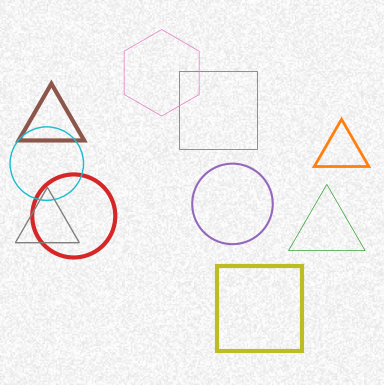[{"shape": "square", "thickness": 0.5, "radius": 0.5, "center": [0.566, 0.714]}, {"shape": "triangle", "thickness": 2, "radius": 0.41, "center": [0.887, 0.608]}, {"shape": "triangle", "thickness": 0.5, "radius": 0.57, "center": [0.849, 0.406]}, {"shape": "circle", "thickness": 3, "radius": 0.54, "center": [0.192, 0.439]}, {"shape": "circle", "thickness": 1.5, "radius": 0.52, "center": [0.604, 0.47]}, {"shape": "triangle", "thickness": 3, "radius": 0.49, "center": [0.134, 0.684]}, {"shape": "hexagon", "thickness": 0.5, "radius": 0.56, "center": [0.42, 0.811]}, {"shape": "triangle", "thickness": 1, "radius": 0.48, "center": [0.123, 0.418]}, {"shape": "square", "thickness": 3, "radius": 0.55, "center": [0.675, 0.198]}, {"shape": "circle", "thickness": 1, "radius": 0.48, "center": [0.122, 0.575]}]